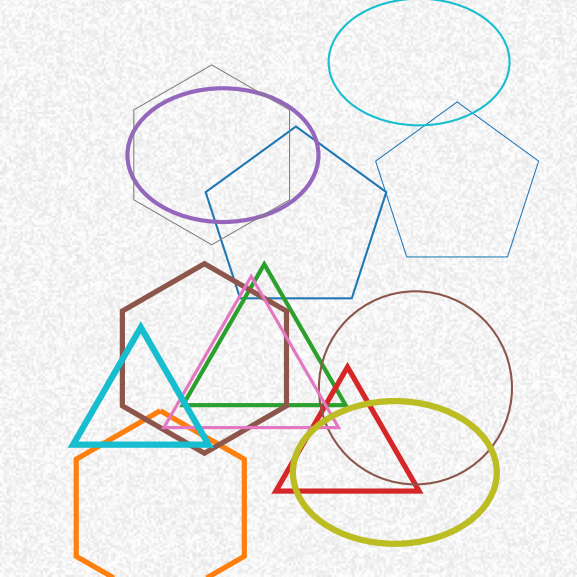[{"shape": "pentagon", "thickness": 1, "radius": 0.82, "center": [0.512, 0.616]}, {"shape": "pentagon", "thickness": 0.5, "radius": 0.74, "center": [0.792, 0.674]}, {"shape": "hexagon", "thickness": 2.5, "radius": 0.84, "center": [0.278, 0.12]}, {"shape": "triangle", "thickness": 2, "radius": 0.81, "center": [0.458, 0.379]}, {"shape": "triangle", "thickness": 2.5, "radius": 0.72, "center": [0.602, 0.22]}, {"shape": "oval", "thickness": 2, "radius": 0.83, "center": [0.386, 0.731]}, {"shape": "hexagon", "thickness": 2.5, "radius": 0.82, "center": [0.354, 0.378]}, {"shape": "circle", "thickness": 1, "radius": 0.84, "center": [0.719, 0.328]}, {"shape": "triangle", "thickness": 1.5, "radius": 0.87, "center": [0.435, 0.346]}, {"shape": "hexagon", "thickness": 0.5, "radius": 0.78, "center": [0.367, 0.731]}, {"shape": "oval", "thickness": 3, "radius": 0.88, "center": [0.684, 0.181]}, {"shape": "oval", "thickness": 1, "radius": 0.78, "center": [0.726, 0.892]}, {"shape": "triangle", "thickness": 3, "radius": 0.68, "center": [0.244, 0.297]}]